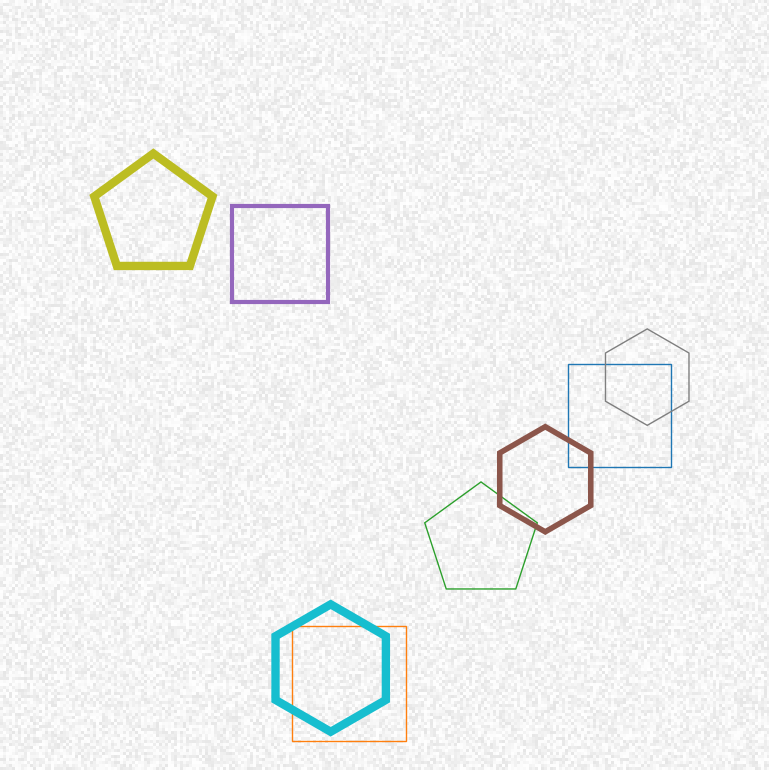[{"shape": "square", "thickness": 0.5, "radius": 0.34, "center": [0.804, 0.46]}, {"shape": "square", "thickness": 0.5, "radius": 0.37, "center": [0.453, 0.112]}, {"shape": "pentagon", "thickness": 0.5, "radius": 0.38, "center": [0.625, 0.297]}, {"shape": "square", "thickness": 1.5, "radius": 0.31, "center": [0.364, 0.67]}, {"shape": "hexagon", "thickness": 2, "radius": 0.34, "center": [0.708, 0.378]}, {"shape": "hexagon", "thickness": 0.5, "radius": 0.31, "center": [0.841, 0.51]}, {"shape": "pentagon", "thickness": 3, "radius": 0.4, "center": [0.199, 0.72]}, {"shape": "hexagon", "thickness": 3, "radius": 0.41, "center": [0.429, 0.132]}]